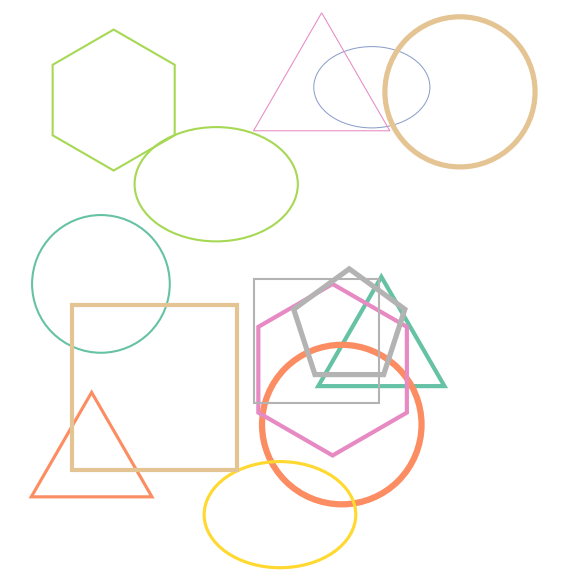[{"shape": "circle", "thickness": 1, "radius": 0.6, "center": [0.175, 0.508]}, {"shape": "triangle", "thickness": 2, "radius": 0.63, "center": [0.66, 0.394]}, {"shape": "circle", "thickness": 3, "radius": 0.69, "center": [0.592, 0.264]}, {"shape": "triangle", "thickness": 1.5, "radius": 0.6, "center": [0.159, 0.199]}, {"shape": "oval", "thickness": 0.5, "radius": 0.5, "center": [0.644, 0.848]}, {"shape": "triangle", "thickness": 0.5, "radius": 0.68, "center": [0.557, 0.841]}, {"shape": "hexagon", "thickness": 2, "radius": 0.74, "center": [0.576, 0.359]}, {"shape": "oval", "thickness": 1, "radius": 0.71, "center": [0.374, 0.68]}, {"shape": "hexagon", "thickness": 1, "radius": 0.61, "center": [0.197, 0.826]}, {"shape": "oval", "thickness": 1.5, "radius": 0.66, "center": [0.485, 0.108]}, {"shape": "square", "thickness": 2, "radius": 0.71, "center": [0.268, 0.328]}, {"shape": "circle", "thickness": 2.5, "radius": 0.65, "center": [0.796, 0.84]}, {"shape": "square", "thickness": 1, "radius": 0.54, "center": [0.548, 0.409]}, {"shape": "pentagon", "thickness": 2.5, "radius": 0.51, "center": [0.605, 0.432]}]